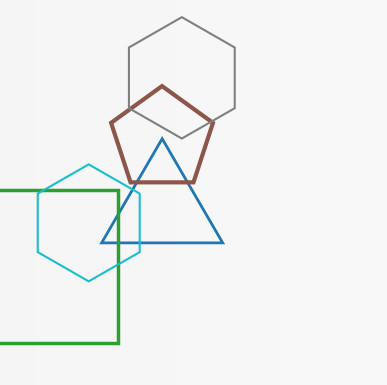[{"shape": "triangle", "thickness": 2, "radius": 0.9, "center": [0.418, 0.459]}, {"shape": "square", "thickness": 2.5, "radius": 1.0, "center": [0.105, 0.307]}, {"shape": "pentagon", "thickness": 3, "radius": 0.69, "center": [0.418, 0.638]}, {"shape": "hexagon", "thickness": 1.5, "radius": 0.79, "center": [0.469, 0.798]}, {"shape": "hexagon", "thickness": 1.5, "radius": 0.76, "center": [0.229, 0.421]}]